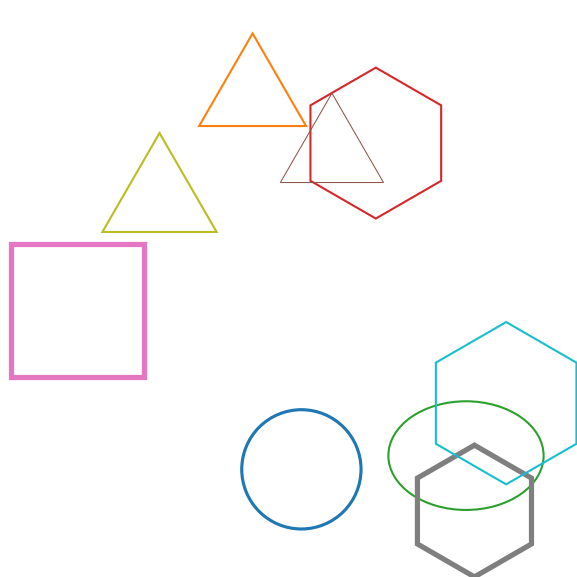[{"shape": "circle", "thickness": 1.5, "radius": 0.52, "center": [0.522, 0.186]}, {"shape": "triangle", "thickness": 1, "radius": 0.53, "center": [0.437, 0.834]}, {"shape": "oval", "thickness": 1, "radius": 0.67, "center": [0.807, 0.21]}, {"shape": "hexagon", "thickness": 1, "radius": 0.65, "center": [0.651, 0.751]}, {"shape": "triangle", "thickness": 0.5, "radius": 0.52, "center": [0.575, 0.735]}, {"shape": "square", "thickness": 2.5, "radius": 0.58, "center": [0.134, 0.462]}, {"shape": "hexagon", "thickness": 2.5, "radius": 0.57, "center": [0.822, 0.114]}, {"shape": "triangle", "thickness": 1, "radius": 0.57, "center": [0.276, 0.655]}, {"shape": "hexagon", "thickness": 1, "radius": 0.7, "center": [0.876, 0.301]}]